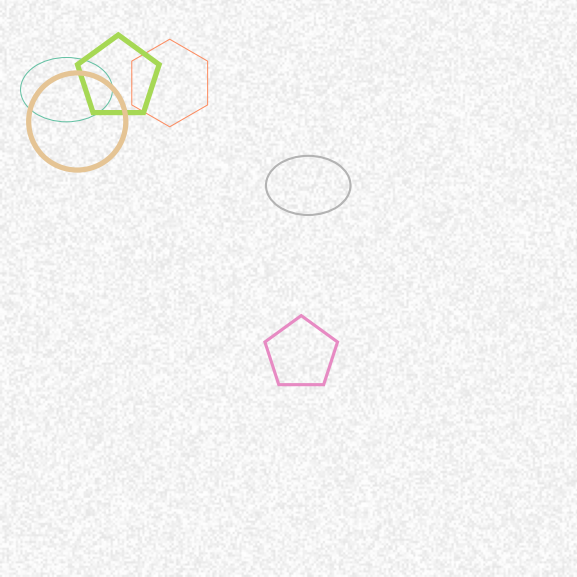[{"shape": "oval", "thickness": 0.5, "radius": 0.4, "center": [0.115, 0.844]}, {"shape": "hexagon", "thickness": 0.5, "radius": 0.38, "center": [0.294, 0.855]}, {"shape": "pentagon", "thickness": 1.5, "radius": 0.33, "center": [0.522, 0.387]}, {"shape": "pentagon", "thickness": 2.5, "radius": 0.37, "center": [0.205, 0.864]}, {"shape": "circle", "thickness": 2.5, "radius": 0.42, "center": [0.134, 0.789]}, {"shape": "oval", "thickness": 1, "radius": 0.37, "center": [0.534, 0.678]}]